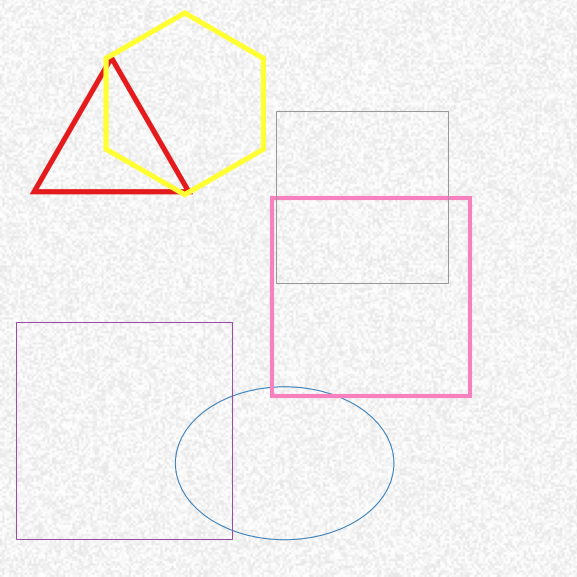[{"shape": "triangle", "thickness": 2.5, "radius": 0.77, "center": [0.193, 0.744]}, {"shape": "oval", "thickness": 0.5, "radius": 0.95, "center": [0.493, 0.197]}, {"shape": "square", "thickness": 0.5, "radius": 0.94, "center": [0.215, 0.253]}, {"shape": "hexagon", "thickness": 2.5, "radius": 0.79, "center": [0.32, 0.819]}, {"shape": "square", "thickness": 2, "radius": 0.86, "center": [0.642, 0.484]}, {"shape": "square", "thickness": 0.5, "radius": 0.74, "center": [0.626, 0.658]}]